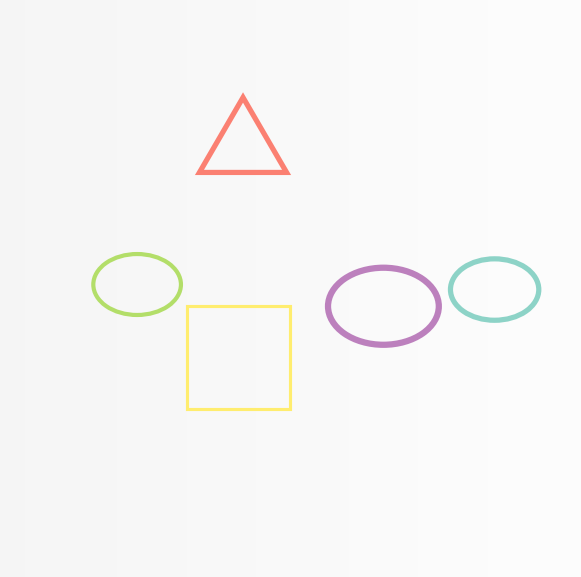[{"shape": "oval", "thickness": 2.5, "radius": 0.38, "center": [0.851, 0.498]}, {"shape": "triangle", "thickness": 2.5, "radius": 0.43, "center": [0.418, 0.744]}, {"shape": "oval", "thickness": 2, "radius": 0.38, "center": [0.236, 0.506]}, {"shape": "oval", "thickness": 3, "radius": 0.48, "center": [0.66, 0.469]}, {"shape": "square", "thickness": 1.5, "radius": 0.45, "center": [0.41, 0.381]}]